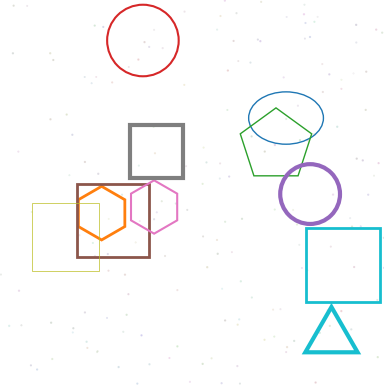[{"shape": "oval", "thickness": 1, "radius": 0.49, "center": [0.743, 0.693]}, {"shape": "hexagon", "thickness": 2, "radius": 0.35, "center": [0.264, 0.446]}, {"shape": "pentagon", "thickness": 1, "radius": 0.49, "center": [0.717, 0.622]}, {"shape": "circle", "thickness": 1.5, "radius": 0.46, "center": [0.371, 0.895]}, {"shape": "circle", "thickness": 3, "radius": 0.39, "center": [0.806, 0.496]}, {"shape": "square", "thickness": 2, "radius": 0.47, "center": [0.293, 0.427]}, {"shape": "hexagon", "thickness": 1.5, "radius": 0.35, "center": [0.4, 0.462]}, {"shape": "square", "thickness": 3, "radius": 0.34, "center": [0.406, 0.607]}, {"shape": "square", "thickness": 0.5, "radius": 0.44, "center": [0.171, 0.384]}, {"shape": "square", "thickness": 2, "radius": 0.48, "center": [0.891, 0.311]}, {"shape": "triangle", "thickness": 3, "radius": 0.39, "center": [0.861, 0.124]}]